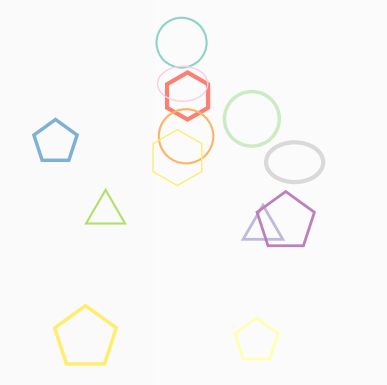[{"shape": "circle", "thickness": 1.5, "radius": 0.32, "center": [0.469, 0.889]}, {"shape": "pentagon", "thickness": 2, "radius": 0.29, "center": [0.662, 0.115]}, {"shape": "triangle", "thickness": 2, "radius": 0.3, "center": [0.679, 0.408]}, {"shape": "hexagon", "thickness": 3, "radius": 0.31, "center": [0.484, 0.751]}, {"shape": "pentagon", "thickness": 2.5, "radius": 0.29, "center": [0.143, 0.631]}, {"shape": "circle", "thickness": 1.5, "radius": 0.35, "center": [0.48, 0.646]}, {"shape": "triangle", "thickness": 1.5, "radius": 0.29, "center": [0.272, 0.449]}, {"shape": "oval", "thickness": 1, "radius": 0.32, "center": [0.471, 0.782]}, {"shape": "oval", "thickness": 3, "radius": 0.37, "center": [0.76, 0.579]}, {"shape": "pentagon", "thickness": 2, "radius": 0.39, "center": [0.737, 0.425]}, {"shape": "circle", "thickness": 2.5, "radius": 0.35, "center": [0.65, 0.691]}, {"shape": "hexagon", "thickness": 1, "radius": 0.36, "center": [0.458, 0.591]}, {"shape": "pentagon", "thickness": 2.5, "radius": 0.42, "center": [0.221, 0.122]}]